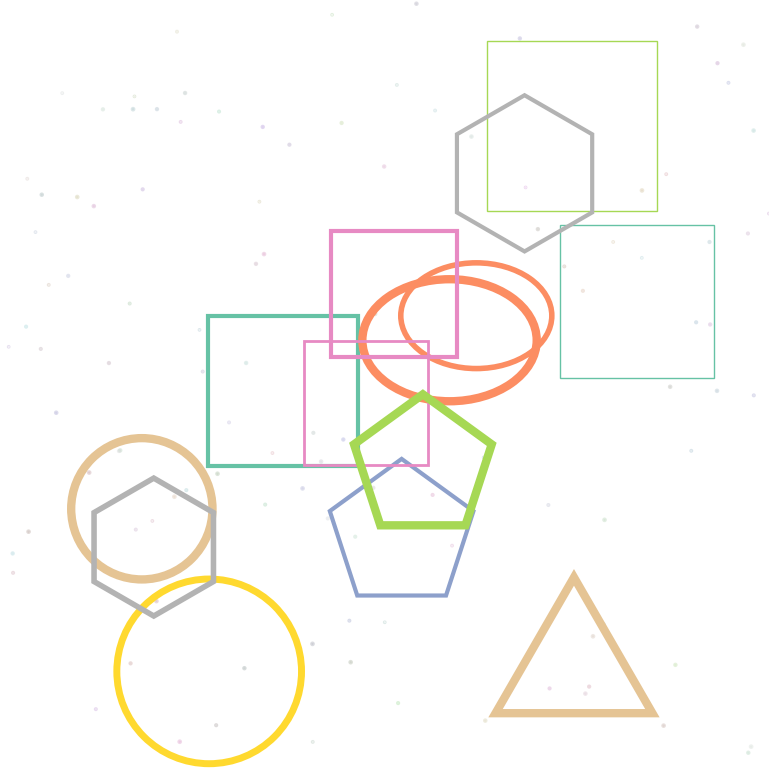[{"shape": "square", "thickness": 0.5, "radius": 0.5, "center": [0.827, 0.608]}, {"shape": "square", "thickness": 1.5, "radius": 0.49, "center": [0.368, 0.492]}, {"shape": "oval", "thickness": 2, "radius": 0.49, "center": [0.619, 0.59]}, {"shape": "oval", "thickness": 3, "radius": 0.57, "center": [0.584, 0.558]}, {"shape": "pentagon", "thickness": 1.5, "radius": 0.49, "center": [0.522, 0.306]}, {"shape": "square", "thickness": 1, "radius": 0.4, "center": [0.476, 0.477]}, {"shape": "square", "thickness": 1.5, "radius": 0.41, "center": [0.512, 0.618]}, {"shape": "pentagon", "thickness": 3, "radius": 0.47, "center": [0.549, 0.394]}, {"shape": "square", "thickness": 0.5, "radius": 0.55, "center": [0.743, 0.837]}, {"shape": "circle", "thickness": 2.5, "radius": 0.6, "center": [0.272, 0.128]}, {"shape": "circle", "thickness": 3, "radius": 0.46, "center": [0.184, 0.339]}, {"shape": "triangle", "thickness": 3, "radius": 0.59, "center": [0.745, 0.133]}, {"shape": "hexagon", "thickness": 2, "radius": 0.45, "center": [0.2, 0.29]}, {"shape": "hexagon", "thickness": 1.5, "radius": 0.51, "center": [0.681, 0.775]}]